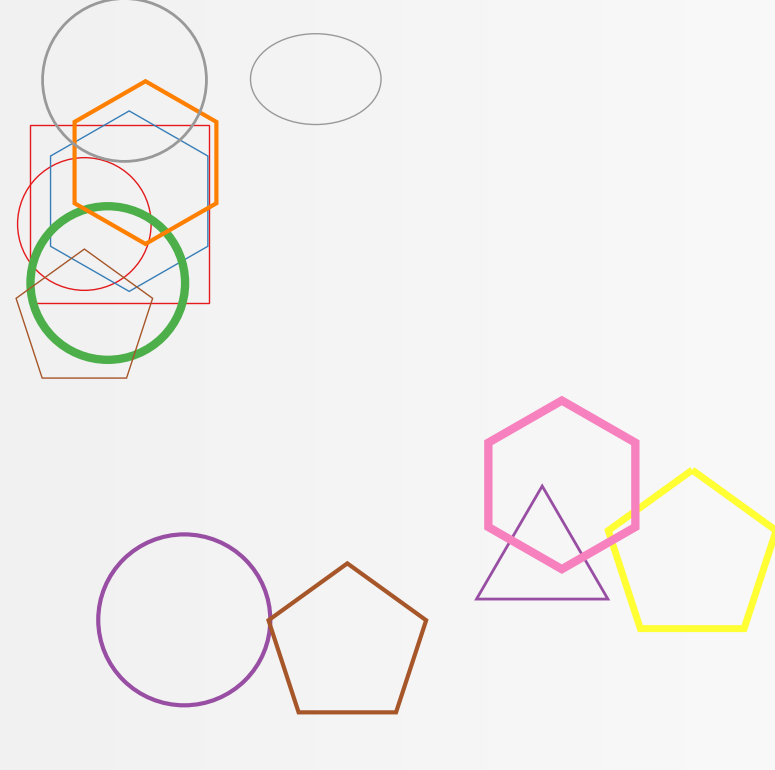[{"shape": "square", "thickness": 0.5, "radius": 0.58, "center": [0.154, 0.722]}, {"shape": "circle", "thickness": 0.5, "radius": 0.43, "center": [0.109, 0.709]}, {"shape": "hexagon", "thickness": 0.5, "radius": 0.59, "center": [0.167, 0.739]}, {"shape": "circle", "thickness": 3, "radius": 0.5, "center": [0.139, 0.632]}, {"shape": "triangle", "thickness": 1, "radius": 0.49, "center": [0.7, 0.271]}, {"shape": "circle", "thickness": 1.5, "radius": 0.55, "center": [0.238, 0.195]}, {"shape": "hexagon", "thickness": 1.5, "radius": 0.53, "center": [0.188, 0.789]}, {"shape": "pentagon", "thickness": 2.5, "radius": 0.57, "center": [0.893, 0.276]}, {"shape": "pentagon", "thickness": 0.5, "radius": 0.46, "center": [0.109, 0.584]}, {"shape": "pentagon", "thickness": 1.5, "radius": 0.53, "center": [0.448, 0.161]}, {"shape": "hexagon", "thickness": 3, "radius": 0.55, "center": [0.725, 0.37]}, {"shape": "oval", "thickness": 0.5, "radius": 0.42, "center": [0.407, 0.897]}, {"shape": "circle", "thickness": 1, "radius": 0.53, "center": [0.161, 0.896]}]